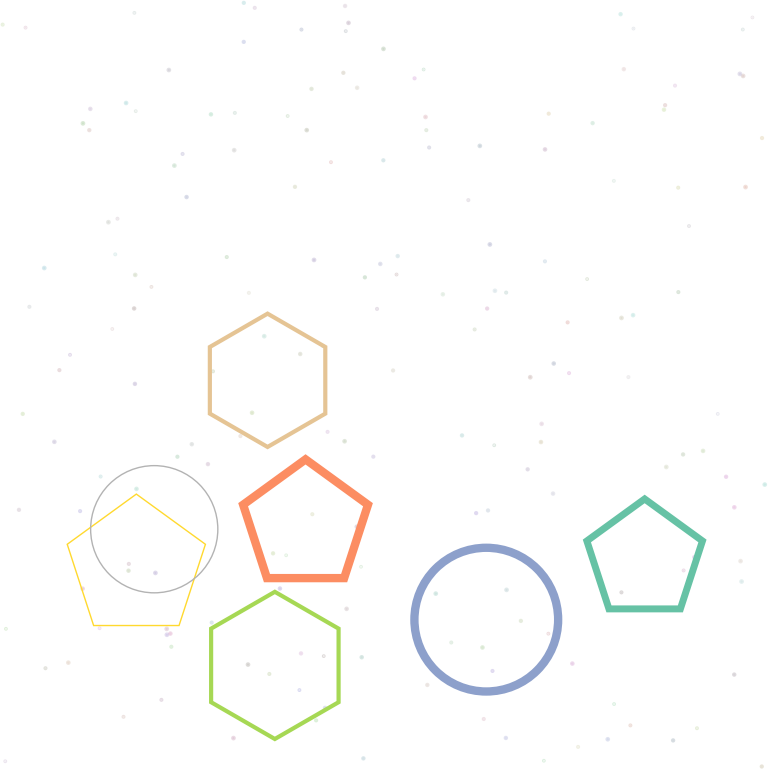[{"shape": "pentagon", "thickness": 2.5, "radius": 0.39, "center": [0.837, 0.273]}, {"shape": "pentagon", "thickness": 3, "radius": 0.43, "center": [0.397, 0.318]}, {"shape": "circle", "thickness": 3, "radius": 0.47, "center": [0.632, 0.195]}, {"shape": "hexagon", "thickness": 1.5, "radius": 0.48, "center": [0.357, 0.136]}, {"shape": "pentagon", "thickness": 0.5, "radius": 0.47, "center": [0.177, 0.264]}, {"shape": "hexagon", "thickness": 1.5, "radius": 0.43, "center": [0.347, 0.506]}, {"shape": "circle", "thickness": 0.5, "radius": 0.41, "center": [0.2, 0.313]}]